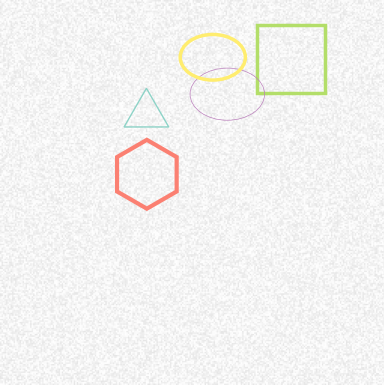[{"shape": "triangle", "thickness": 1, "radius": 0.33, "center": [0.38, 0.704]}, {"shape": "hexagon", "thickness": 3, "radius": 0.45, "center": [0.381, 0.547]}, {"shape": "square", "thickness": 2.5, "radius": 0.44, "center": [0.755, 0.847]}, {"shape": "oval", "thickness": 0.5, "radius": 0.48, "center": [0.59, 0.755]}, {"shape": "oval", "thickness": 2.5, "radius": 0.42, "center": [0.553, 0.851]}]